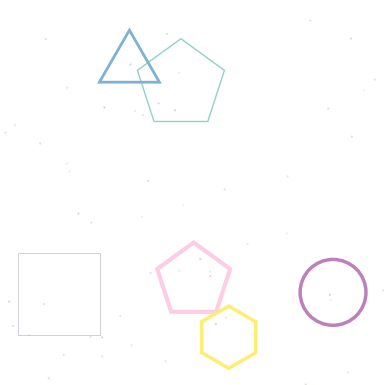[{"shape": "pentagon", "thickness": 1, "radius": 0.59, "center": [0.47, 0.781]}, {"shape": "square", "thickness": 0.5, "radius": 0.53, "center": [0.154, 0.237]}, {"shape": "triangle", "thickness": 2, "radius": 0.45, "center": [0.336, 0.832]}, {"shape": "pentagon", "thickness": 3, "radius": 0.5, "center": [0.503, 0.271]}, {"shape": "circle", "thickness": 2.5, "radius": 0.43, "center": [0.865, 0.241]}, {"shape": "hexagon", "thickness": 2.5, "radius": 0.4, "center": [0.594, 0.124]}]